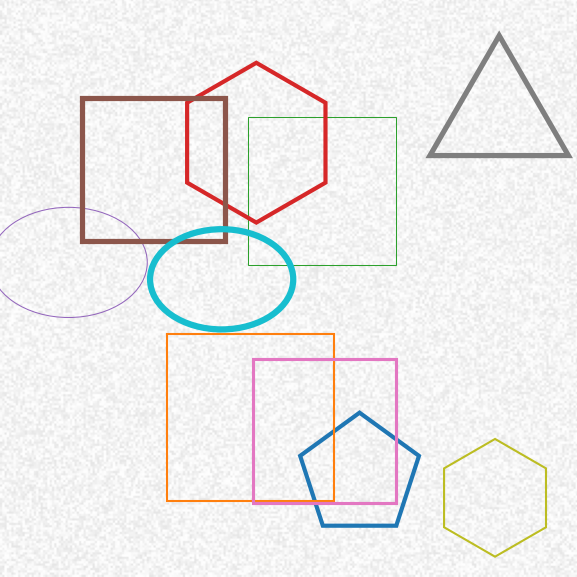[{"shape": "pentagon", "thickness": 2, "radius": 0.54, "center": [0.623, 0.176]}, {"shape": "square", "thickness": 1, "radius": 0.72, "center": [0.434, 0.277]}, {"shape": "square", "thickness": 0.5, "radius": 0.64, "center": [0.557, 0.668]}, {"shape": "hexagon", "thickness": 2, "radius": 0.69, "center": [0.444, 0.752]}, {"shape": "oval", "thickness": 0.5, "radius": 0.68, "center": [0.119, 0.545]}, {"shape": "square", "thickness": 2.5, "radius": 0.62, "center": [0.266, 0.705]}, {"shape": "square", "thickness": 1.5, "radius": 0.62, "center": [0.562, 0.253]}, {"shape": "triangle", "thickness": 2.5, "radius": 0.69, "center": [0.864, 0.799]}, {"shape": "hexagon", "thickness": 1, "radius": 0.51, "center": [0.857, 0.137]}, {"shape": "oval", "thickness": 3, "radius": 0.62, "center": [0.384, 0.515]}]